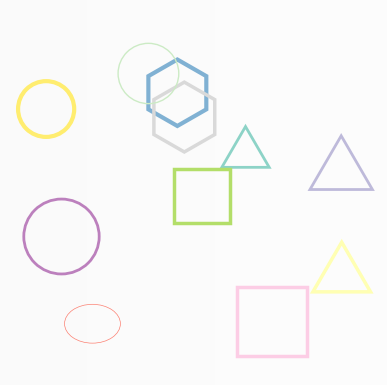[{"shape": "triangle", "thickness": 2, "radius": 0.35, "center": [0.634, 0.601]}, {"shape": "triangle", "thickness": 2.5, "radius": 0.43, "center": [0.882, 0.285]}, {"shape": "triangle", "thickness": 2, "radius": 0.47, "center": [0.881, 0.554]}, {"shape": "oval", "thickness": 0.5, "radius": 0.36, "center": [0.239, 0.159]}, {"shape": "hexagon", "thickness": 3, "radius": 0.43, "center": [0.458, 0.759]}, {"shape": "square", "thickness": 2.5, "radius": 0.36, "center": [0.521, 0.491]}, {"shape": "square", "thickness": 2.5, "radius": 0.45, "center": [0.702, 0.165]}, {"shape": "hexagon", "thickness": 2.5, "radius": 0.45, "center": [0.476, 0.696]}, {"shape": "circle", "thickness": 2, "radius": 0.49, "center": [0.159, 0.386]}, {"shape": "circle", "thickness": 1, "radius": 0.39, "center": [0.383, 0.809]}, {"shape": "circle", "thickness": 3, "radius": 0.36, "center": [0.119, 0.717]}]